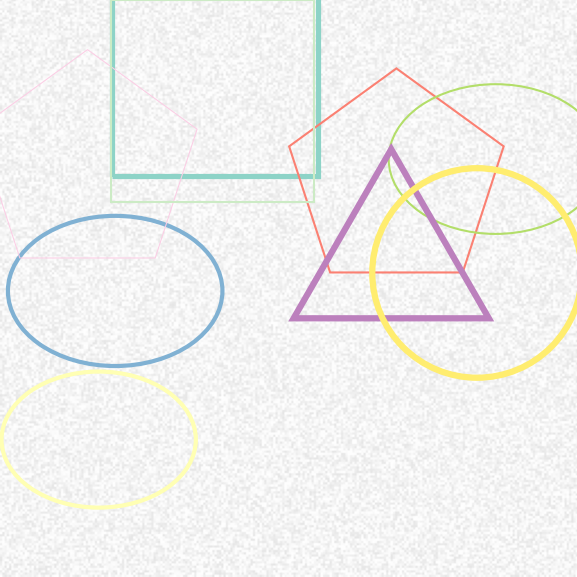[{"shape": "square", "thickness": 2.5, "radius": 0.9, "center": [0.372, 0.873]}, {"shape": "oval", "thickness": 2, "radius": 0.84, "center": [0.171, 0.238]}, {"shape": "pentagon", "thickness": 1, "radius": 0.98, "center": [0.686, 0.685]}, {"shape": "oval", "thickness": 2, "radius": 0.93, "center": [0.199, 0.495]}, {"shape": "oval", "thickness": 1, "radius": 0.93, "center": [0.858, 0.724]}, {"shape": "pentagon", "thickness": 0.5, "radius": 1.0, "center": [0.152, 0.714]}, {"shape": "triangle", "thickness": 3, "radius": 0.98, "center": [0.677, 0.546]}, {"shape": "square", "thickness": 1, "radius": 0.88, "center": [0.368, 0.824]}, {"shape": "circle", "thickness": 3, "radius": 0.91, "center": [0.826, 0.526]}]